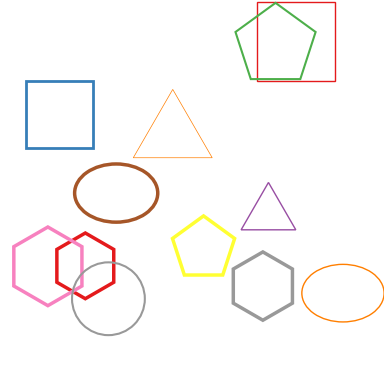[{"shape": "square", "thickness": 1, "radius": 0.51, "center": [0.769, 0.892]}, {"shape": "hexagon", "thickness": 2.5, "radius": 0.43, "center": [0.222, 0.309]}, {"shape": "square", "thickness": 2, "radius": 0.43, "center": [0.156, 0.702]}, {"shape": "pentagon", "thickness": 1.5, "radius": 0.55, "center": [0.716, 0.883]}, {"shape": "triangle", "thickness": 1, "radius": 0.41, "center": [0.697, 0.444]}, {"shape": "oval", "thickness": 1, "radius": 0.53, "center": [0.891, 0.239]}, {"shape": "triangle", "thickness": 0.5, "radius": 0.59, "center": [0.449, 0.649]}, {"shape": "pentagon", "thickness": 2.5, "radius": 0.42, "center": [0.529, 0.354]}, {"shape": "oval", "thickness": 2.5, "radius": 0.54, "center": [0.302, 0.499]}, {"shape": "hexagon", "thickness": 2.5, "radius": 0.51, "center": [0.124, 0.308]}, {"shape": "circle", "thickness": 1.5, "radius": 0.47, "center": [0.282, 0.224]}, {"shape": "hexagon", "thickness": 2.5, "radius": 0.44, "center": [0.683, 0.257]}]